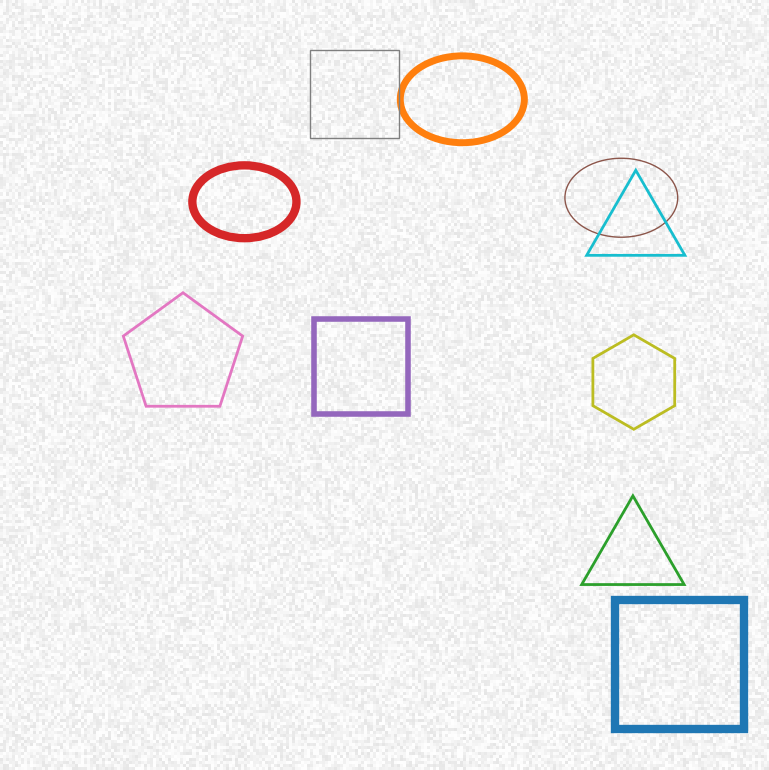[{"shape": "square", "thickness": 3, "radius": 0.42, "center": [0.882, 0.137]}, {"shape": "oval", "thickness": 2.5, "radius": 0.4, "center": [0.6, 0.871]}, {"shape": "triangle", "thickness": 1, "radius": 0.38, "center": [0.822, 0.279]}, {"shape": "oval", "thickness": 3, "radius": 0.34, "center": [0.317, 0.738]}, {"shape": "square", "thickness": 2, "radius": 0.31, "center": [0.469, 0.524]}, {"shape": "oval", "thickness": 0.5, "radius": 0.37, "center": [0.807, 0.743]}, {"shape": "pentagon", "thickness": 1, "radius": 0.41, "center": [0.238, 0.538]}, {"shape": "square", "thickness": 0.5, "radius": 0.29, "center": [0.46, 0.878]}, {"shape": "hexagon", "thickness": 1, "radius": 0.31, "center": [0.823, 0.504]}, {"shape": "triangle", "thickness": 1, "radius": 0.37, "center": [0.826, 0.705]}]